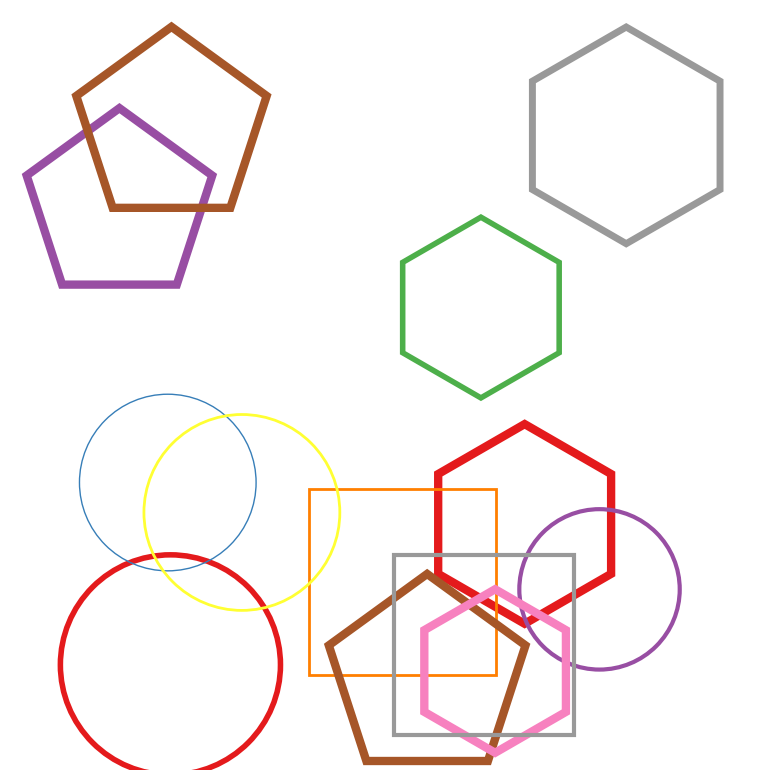[{"shape": "hexagon", "thickness": 3, "radius": 0.65, "center": [0.681, 0.32]}, {"shape": "circle", "thickness": 2, "radius": 0.71, "center": [0.221, 0.137]}, {"shape": "circle", "thickness": 0.5, "radius": 0.57, "center": [0.218, 0.373]}, {"shape": "hexagon", "thickness": 2, "radius": 0.59, "center": [0.625, 0.601]}, {"shape": "circle", "thickness": 1.5, "radius": 0.52, "center": [0.779, 0.235]}, {"shape": "pentagon", "thickness": 3, "radius": 0.63, "center": [0.155, 0.733]}, {"shape": "square", "thickness": 1, "radius": 0.6, "center": [0.523, 0.244]}, {"shape": "circle", "thickness": 1, "radius": 0.64, "center": [0.314, 0.334]}, {"shape": "pentagon", "thickness": 3, "radius": 0.67, "center": [0.555, 0.12]}, {"shape": "pentagon", "thickness": 3, "radius": 0.65, "center": [0.223, 0.835]}, {"shape": "hexagon", "thickness": 3, "radius": 0.53, "center": [0.643, 0.129]}, {"shape": "square", "thickness": 1.5, "radius": 0.58, "center": [0.628, 0.163]}, {"shape": "hexagon", "thickness": 2.5, "radius": 0.7, "center": [0.813, 0.824]}]